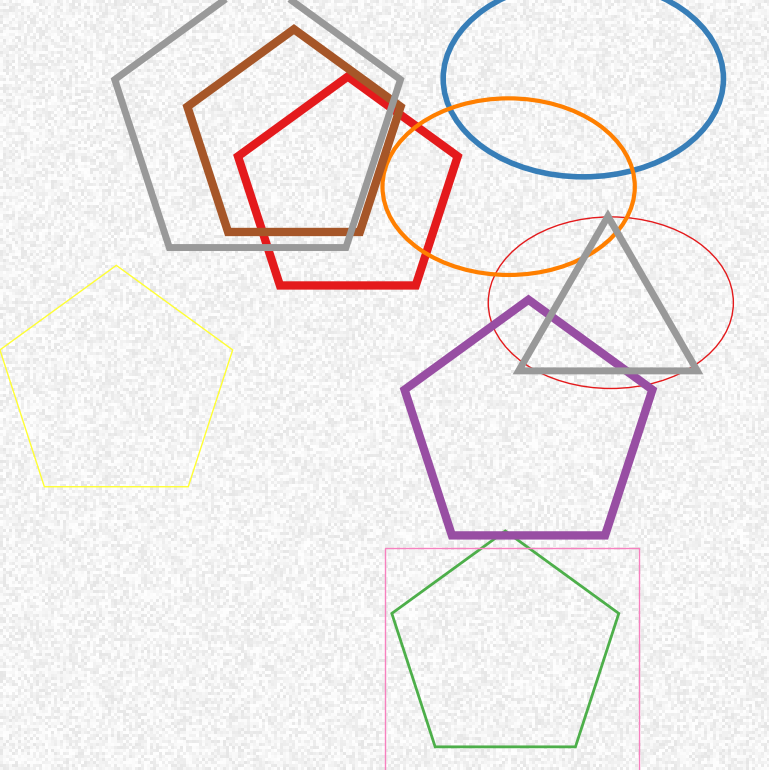[{"shape": "oval", "thickness": 0.5, "radius": 0.8, "center": [0.793, 0.607]}, {"shape": "pentagon", "thickness": 3, "radius": 0.75, "center": [0.452, 0.751]}, {"shape": "oval", "thickness": 2, "radius": 0.91, "center": [0.758, 0.898]}, {"shape": "pentagon", "thickness": 1, "radius": 0.77, "center": [0.656, 0.155]}, {"shape": "pentagon", "thickness": 3, "radius": 0.85, "center": [0.686, 0.442]}, {"shape": "oval", "thickness": 1.5, "radius": 0.82, "center": [0.661, 0.758]}, {"shape": "pentagon", "thickness": 0.5, "radius": 0.79, "center": [0.151, 0.496]}, {"shape": "pentagon", "thickness": 3, "radius": 0.73, "center": [0.382, 0.816]}, {"shape": "square", "thickness": 0.5, "radius": 0.82, "center": [0.665, 0.123]}, {"shape": "pentagon", "thickness": 2.5, "radius": 0.98, "center": [0.335, 0.836]}, {"shape": "triangle", "thickness": 2.5, "radius": 0.67, "center": [0.79, 0.585]}]